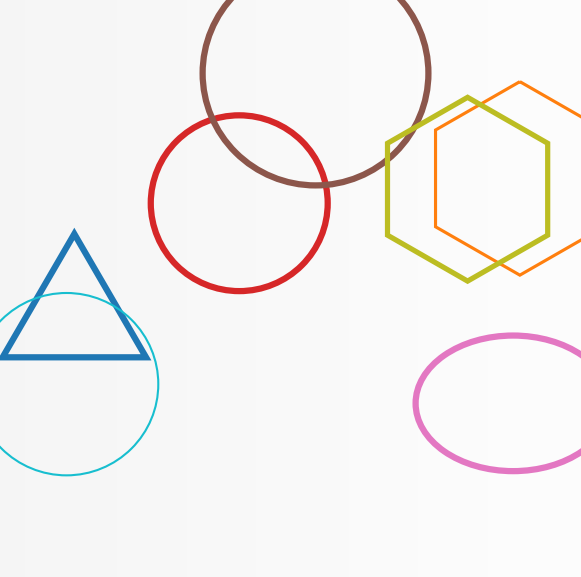[{"shape": "triangle", "thickness": 3, "radius": 0.71, "center": [0.128, 0.452]}, {"shape": "hexagon", "thickness": 1.5, "radius": 0.84, "center": [0.894, 0.69]}, {"shape": "circle", "thickness": 3, "radius": 0.76, "center": [0.412, 0.647]}, {"shape": "circle", "thickness": 3, "radius": 0.97, "center": [0.543, 0.872]}, {"shape": "oval", "thickness": 3, "radius": 0.84, "center": [0.883, 0.301]}, {"shape": "hexagon", "thickness": 2.5, "radius": 0.8, "center": [0.804, 0.671]}, {"shape": "circle", "thickness": 1, "radius": 0.79, "center": [0.114, 0.334]}]